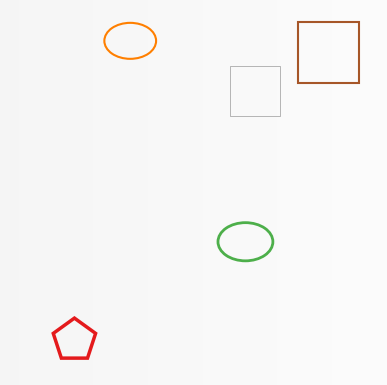[{"shape": "pentagon", "thickness": 2.5, "radius": 0.29, "center": [0.192, 0.116]}, {"shape": "oval", "thickness": 2, "radius": 0.35, "center": [0.633, 0.372]}, {"shape": "oval", "thickness": 1.5, "radius": 0.33, "center": [0.336, 0.894]}, {"shape": "square", "thickness": 1.5, "radius": 0.4, "center": [0.847, 0.863]}, {"shape": "square", "thickness": 0.5, "radius": 0.33, "center": [0.658, 0.763]}]